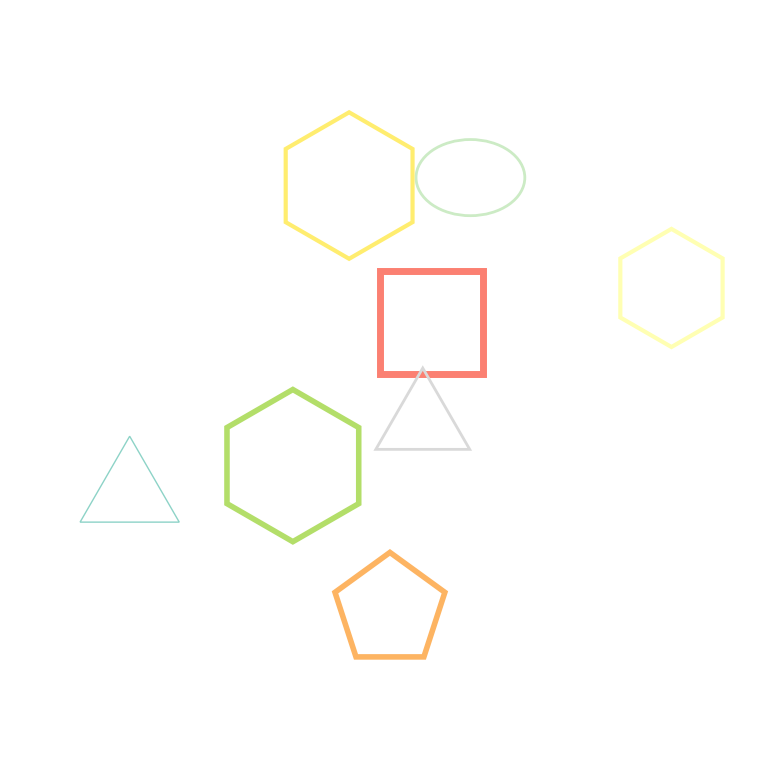[{"shape": "triangle", "thickness": 0.5, "radius": 0.37, "center": [0.168, 0.359]}, {"shape": "hexagon", "thickness": 1.5, "radius": 0.38, "center": [0.872, 0.626]}, {"shape": "square", "thickness": 2.5, "radius": 0.33, "center": [0.561, 0.582]}, {"shape": "pentagon", "thickness": 2, "radius": 0.38, "center": [0.506, 0.208]}, {"shape": "hexagon", "thickness": 2, "radius": 0.49, "center": [0.38, 0.395]}, {"shape": "triangle", "thickness": 1, "radius": 0.35, "center": [0.549, 0.452]}, {"shape": "oval", "thickness": 1, "radius": 0.35, "center": [0.611, 0.769]}, {"shape": "hexagon", "thickness": 1.5, "radius": 0.48, "center": [0.453, 0.759]}]